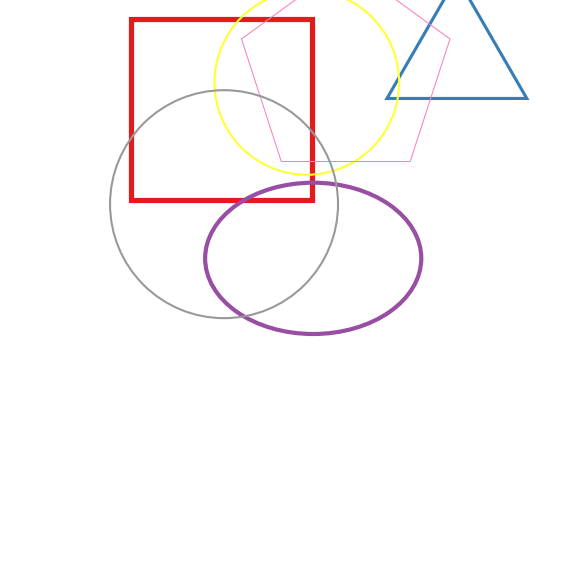[{"shape": "square", "thickness": 2.5, "radius": 0.78, "center": [0.384, 0.81]}, {"shape": "triangle", "thickness": 1.5, "radius": 0.7, "center": [0.791, 0.899]}, {"shape": "oval", "thickness": 2, "radius": 0.94, "center": [0.542, 0.552]}, {"shape": "circle", "thickness": 1, "radius": 0.8, "center": [0.531, 0.856]}, {"shape": "pentagon", "thickness": 0.5, "radius": 0.95, "center": [0.599, 0.873]}, {"shape": "circle", "thickness": 1, "radius": 0.99, "center": [0.388, 0.646]}]